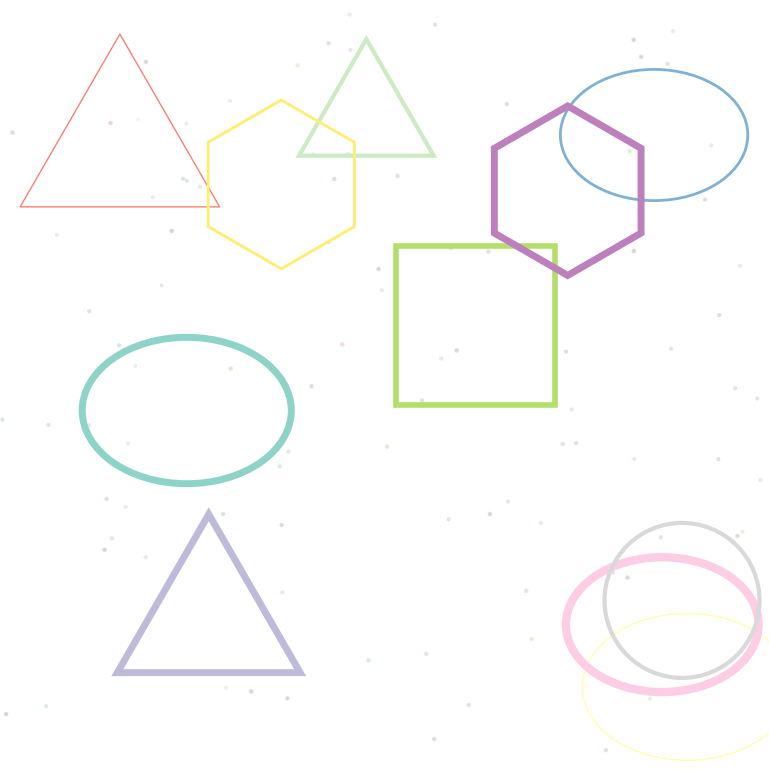[{"shape": "oval", "thickness": 2.5, "radius": 0.68, "center": [0.243, 0.467]}, {"shape": "oval", "thickness": 0.5, "radius": 0.68, "center": [0.892, 0.108]}, {"shape": "triangle", "thickness": 2.5, "radius": 0.69, "center": [0.271, 0.195]}, {"shape": "triangle", "thickness": 0.5, "radius": 0.75, "center": [0.156, 0.806]}, {"shape": "oval", "thickness": 1, "radius": 0.61, "center": [0.849, 0.825]}, {"shape": "square", "thickness": 2, "radius": 0.52, "center": [0.618, 0.577]}, {"shape": "oval", "thickness": 3, "radius": 0.63, "center": [0.86, 0.189]}, {"shape": "circle", "thickness": 1.5, "radius": 0.5, "center": [0.886, 0.22]}, {"shape": "hexagon", "thickness": 2.5, "radius": 0.55, "center": [0.737, 0.752]}, {"shape": "triangle", "thickness": 1.5, "radius": 0.5, "center": [0.476, 0.848]}, {"shape": "hexagon", "thickness": 1, "radius": 0.55, "center": [0.365, 0.76]}]